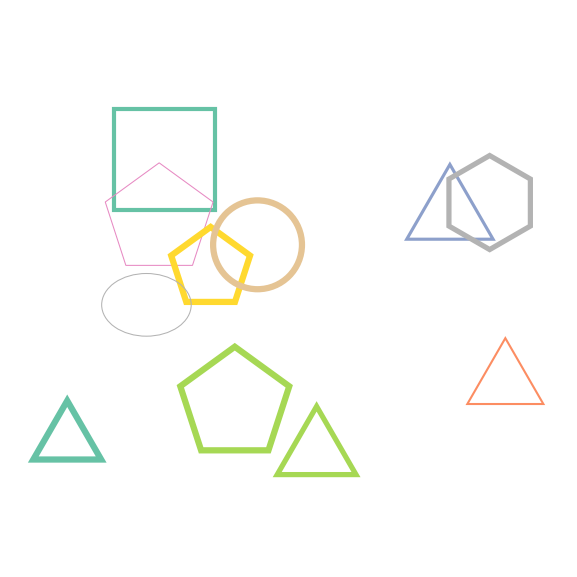[{"shape": "square", "thickness": 2, "radius": 0.44, "center": [0.285, 0.723]}, {"shape": "triangle", "thickness": 3, "radius": 0.34, "center": [0.116, 0.237]}, {"shape": "triangle", "thickness": 1, "radius": 0.38, "center": [0.875, 0.338]}, {"shape": "triangle", "thickness": 1.5, "radius": 0.43, "center": [0.779, 0.628]}, {"shape": "pentagon", "thickness": 0.5, "radius": 0.49, "center": [0.276, 0.619]}, {"shape": "pentagon", "thickness": 3, "radius": 0.5, "center": [0.407, 0.3]}, {"shape": "triangle", "thickness": 2.5, "radius": 0.39, "center": [0.548, 0.217]}, {"shape": "pentagon", "thickness": 3, "radius": 0.36, "center": [0.365, 0.534]}, {"shape": "circle", "thickness": 3, "radius": 0.38, "center": [0.446, 0.575]}, {"shape": "oval", "thickness": 0.5, "radius": 0.39, "center": [0.254, 0.471]}, {"shape": "hexagon", "thickness": 2.5, "radius": 0.41, "center": [0.848, 0.648]}]